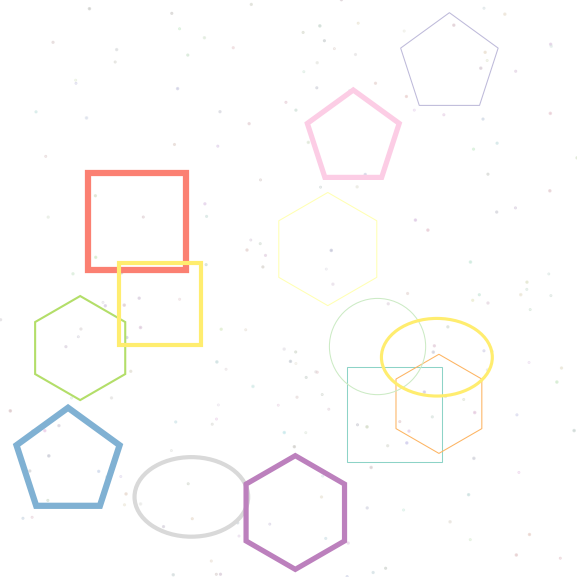[{"shape": "square", "thickness": 0.5, "radius": 0.41, "center": [0.683, 0.281]}, {"shape": "hexagon", "thickness": 0.5, "radius": 0.49, "center": [0.568, 0.568]}, {"shape": "pentagon", "thickness": 0.5, "radius": 0.44, "center": [0.778, 0.888]}, {"shape": "square", "thickness": 3, "radius": 0.42, "center": [0.237, 0.616]}, {"shape": "pentagon", "thickness": 3, "radius": 0.47, "center": [0.118, 0.199]}, {"shape": "hexagon", "thickness": 0.5, "radius": 0.43, "center": [0.76, 0.3]}, {"shape": "hexagon", "thickness": 1, "radius": 0.45, "center": [0.139, 0.396]}, {"shape": "pentagon", "thickness": 2.5, "radius": 0.42, "center": [0.612, 0.76]}, {"shape": "oval", "thickness": 2, "radius": 0.49, "center": [0.331, 0.139]}, {"shape": "hexagon", "thickness": 2.5, "radius": 0.49, "center": [0.511, 0.112]}, {"shape": "circle", "thickness": 0.5, "radius": 0.42, "center": [0.654, 0.399]}, {"shape": "square", "thickness": 2, "radius": 0.35, "center": [0.277, 0.473]}, {"shape": "oval", "thickness": 1.5, "radius": 0.48, "center": [0.756, 0.381]}]